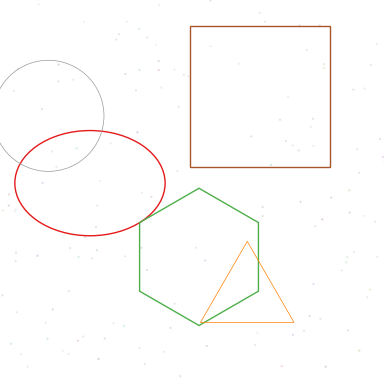[{"shape": "oval", "thickness": 1, "radius": 0.98, "center": [0.234, 0.524]}, {"shape": "hexagon", "thickness": 1, "radius": 0.89, "center": [0.517, 0.333]}, {"shape": "triangle", "thickness": 0.5, "radius": 0.7, "center": [0.642, 0.233]}, {"shape": "square", "thickness": 1, "radius": 0.91, "center": [0.676, 0.749]}, {"shape": "circle", "thickness": 0.5, "radius": 0.72, "center": [0.126, 0.699]}]